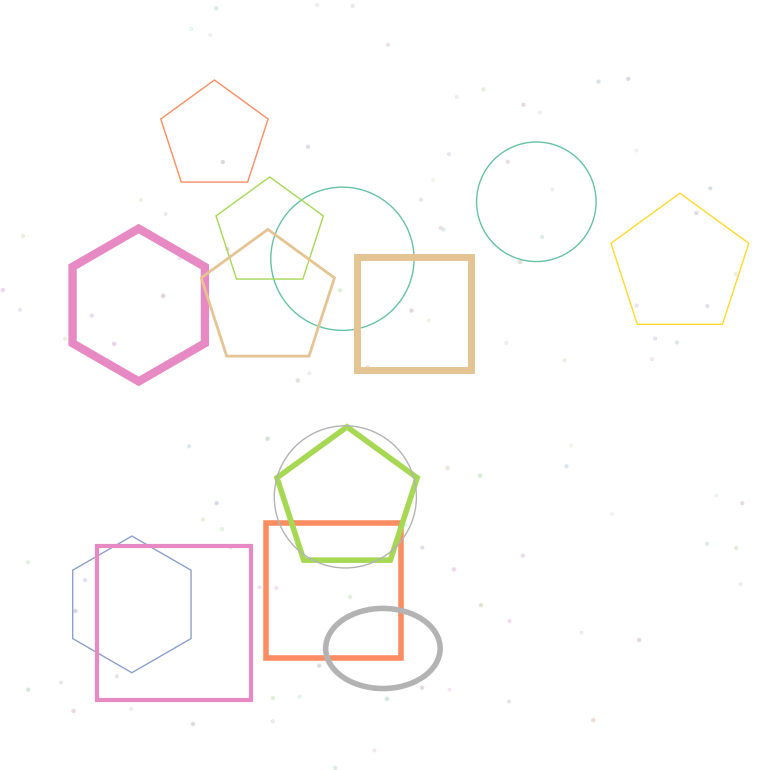[{"shape": "circle", "thickness": 0.5, "radius": 0.47, "center": [0.445, 0.664]}, {"shape": "circle", "thickness": 0.5, "radius": 0.39, "center": [0.697, 0.738]}, {"shape": "square", "thickness": 2, "radius": 0.44, "center": [0.433, 0.233]}, {"shape": "pentagon", "thickness": 0.5, "radius": 0.37, "center": [0.279, 0.823]}, {"shape": "hexagon", "thickness": 0.5, "radius": 0.44, "center": [0.171, 0.215]}, {"shape": "hexagon", "thickness": 3, "radius": 0.5, "center": [0.18, 0.604]}, {"shape": "square", "thickness": 1.5, "radius": 0.5, "center": [0.226, 0.191]}, {"shape": "pentagon", "thickness": 0.5, "radius": 0.37, "center": [0.35, 0.697]}, {"shape": "pentagon", "thickness": 2, "radius": 0.48, "center": [0.451, 0.35]}, {"shape": "pentagon", "thickness": 0.5, "radius": 0.47, "center": [0.883, 0.655]}, {"shape": "square", "thickness": 2.5, "radius": 0.37, "center": [0.538, 0.593]}, {"shape": "pentagon", "thickness": 1, "radius": 0.45, "center": [0.348, 0.611]}, {"shape": "oval", "thickness": 2, "radius": 0.37, "center": [0.497, 0.158]}, {"shape": "circle", "thickness": 0.5, "radius": 0.46, "center": [0.448, 0.355]}]